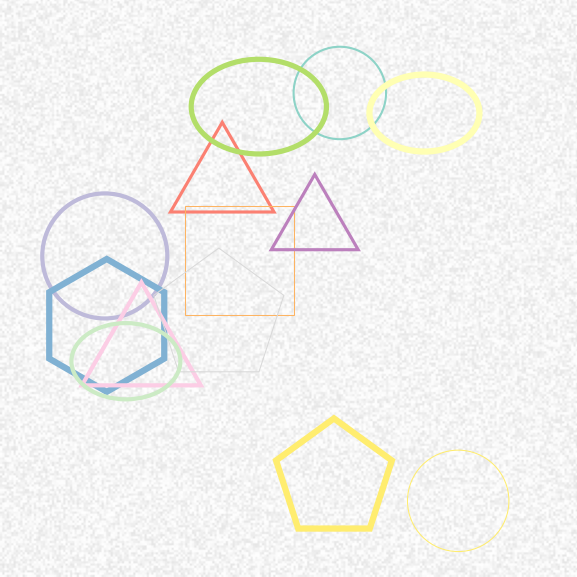[{"shape": "circle", "thickness": 1, "radius": 0.4, "center": [0.588, 0.838]}, {"shape": "oval", "thickness": 3, "radius": 0.48, "center": [0.735, 0.803]}, {"shape": "circle", "thickness": 2, "radius": 0.54, "center": [0.181, 0.556]}, {"shape": "triangle", "thickness": 1.5, "radius": 0.52, "center": [0.385, 0.684]}, {"shape": "hexagon", "thickness": 3, "radius": 0.57, "center": [0.185, 0.436]}, {"shape": "square", "thickness": 0.5, "radius": 0.47, "center": [0.415, 0.548]}, {"shape": "oval", "thickness": 2.5, "radius": 0.59, "center": [0.448, 0.815]}, {"shape": "triangle", "thickness": 2, "radius": 0.59, "center": [0.245, 0.391]}, {"shape": "pentagon", "thickness": 0.5, "radius": 0.59, "center": [0.379, 0.451]}, {"shape": "triangle", "thickness": 1.5, "radius": 0.43, "center": [0.545, 0.61]}, {"shape": "oval", "thickness": 2, "radius": 0.47, "center": [0.218, 0.374]}, {"shape": "pentagon", "thickness": 3, "radius": 0.53, "center": [0.578, 0.169]}, {"shape": "circle", "thickness": 0.5, "radius": 0.44, "center": [0.793, 0.132]}]